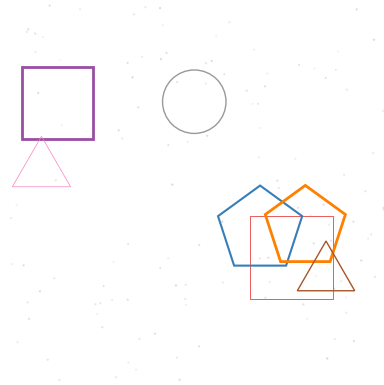[{"shape": "square", "thickness": 0.5, "radius": 0.53, "center": [0.757, 0.331]}, {"shape": "pentagon", "thickness": 1.5, "radius": 0.57, "center": [0.676, 0.403]}, {"shape": "square", "thickness": 2, "radius": 0.47, "center": [0.15, 0.733]}, {"shape": "pentagon", "thickness": 2, "radius": 0.55, "center": [0.793, 0.409]}, {"shape": "triangle", "thickness": 1, "radius": 0.43, "center": [0.847, 0.288]}, {"shape": "triangle", "thickness": 0.5, "radius": 0.44, "center": [0.108, 0.559]}, {"shape": "circle", "thickness": 1, "radius": 0.41, "center": [0.505, 0.736]}]